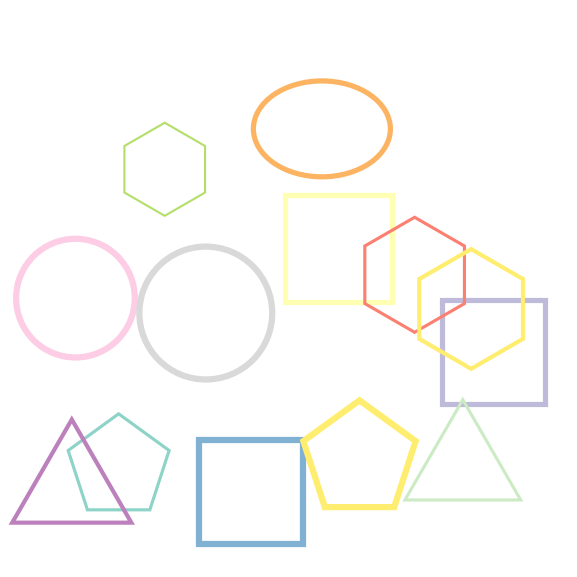[{"shape": "pentagon", "thickness": 1.5, "radius": 0.46, "center": [0.205, 0.191]}, {"shape": "square", "thickness": 2.5, "radius": 0.46, "center": [0.586, 0.569]}, {"shape": "square", "thickness": 2.5, "radius": 0.45, "center": [0.855, 0.389]}, {"shape": "hexagon", "thickness": 1.5, "radius": 0.5, "center": [0.718, 0.523]}, {"shape": "square", "thickness": 3, "radius": 0.45, "center": [0.435, 0.147]}, {"shape": "oval", "thickness": 2.5, "radius": 0.59, "center": [0.557, 0.776]}, {"shape": "hexagon", "thickness": 1, "radius": 0.4, "center": [0.285, 0.706]}, {"shape": "circle", "thickness": 3, "radius": 0.51, "center": [0.131, 0.483]}, {"shape": "circle", "thickness": 3, "radius": 0.58, "center": [0.356, 0.457]}, {"shape": "triangle", "thickness": 2, "radius": 0.6, "center": [0.124, 0.154]}, {"shape": "triangle", "thickness": 1.5, "radius": 0.58, "center": [0.801, 0.191]}, {"shape": "hexagon", "thickness": 2, "radius": 0.52, "center": [0.816, 0.464]}, {"shape": "pentagon", "thickness": 3, "radius": 0.51, "center": [0.623, 0.204]}]